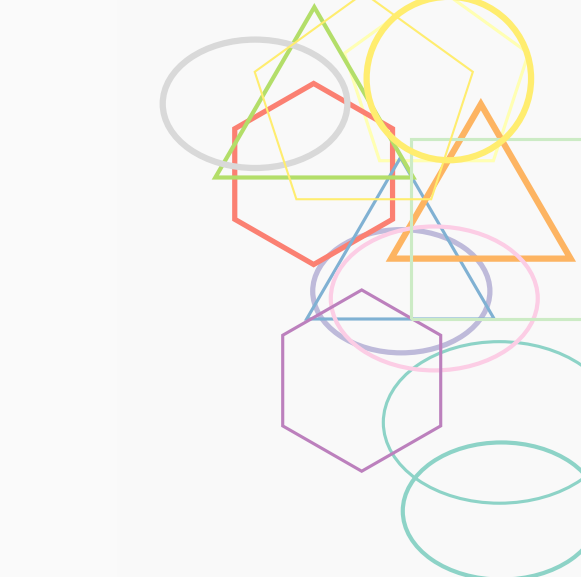[{"shape": "oval", "thickness": 2, "radius": 0.85, "center": [0.863, 0.114]}, {"shape": "oval", "thickness": 1.5, "radius": 1.0, "center": [0.859, 0.268]}, {"shape": "pentagon", "thickness": 1.5, "radius": 0.83, "center": [0.751, 0.856]}, {"shape": "oval", "thickness": 2.5, "radius": 0.76, "center": [0.69, 0.495]}, {"shape": "hexagon", "thickness": 2.5, "radius": 0.78, "center": [0.54, 0.698]}, {"shape": "triangle", "thickness": 1.5, "radius": 0.93, "center": [0.689, 0.54]}, {"shape": "triangle", "thickness": 3, "radius": 0.89, "center": [0.827, 0.64]}, {"shape": "triangle", "thickness": 2, "radius": 0.98, "center": [0.541, 0.79]}, {"shape": "oval", "thickness": 2, "radius": 0.89, "center": [0.747, 0.482]}, {"shape": "oval", "thickness": 3, "radius": 0.79, "center": [0.439, 0.819]}, {"shape": "hexagon", "thickness": 1.5, "radius": 0.78, "center": [0.622, 0.34]}, {"shape": "square", "thickness": 1.5, "radius": 0.78, "center": [0.862, 0.603]}, {"shape": "pentagon", "thickness": 1, "radius": 0.99, "center": [0.626, 0.814]}, {"shape": "circle", "thickness": 3, "radius": 0.71, "center": [0.772, 0.863]}]